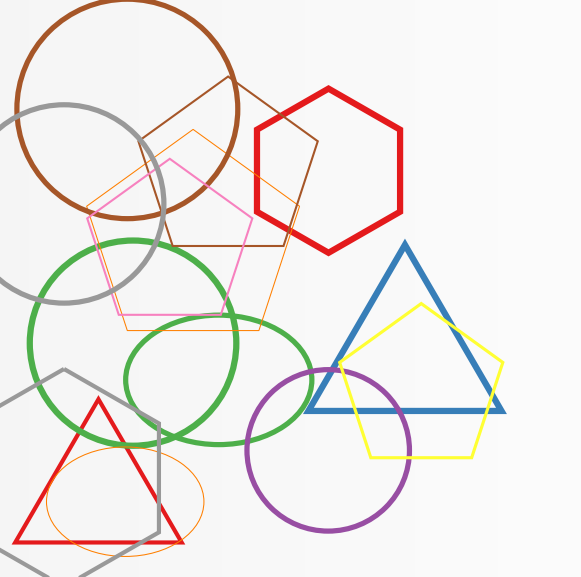[{"shape": "triangle", "thickness": 2, "radius": 0.83, "center": [0.169, 0.142]}, {"shape": "hexagon", "thickness": 3, "radius": 0.71, "center": [0.565, 0.704]}, {"shape": "triangle", "thickness": 3, "radius": 0.96, "center": [0.697, 0.383]}, {"shape": "oval", "thickness": 2.5, "radius": 0.8, "center": [0.376, 0.341]}, {"shape": "circle", "thickness": 3, "radius": 0.89, "center": [0.229, 0.405]}, {"shape": "circle", "thickness": 2.5, "radius": 0.7, "center": [0.565, 0.219]}, {"shape": "oval", "thickness": 0.5, "radius": 0.68, "center": [0.215, 0.13]}, {"shape": "pentagon", "thickness": 0.5, "radius": 0.96, "center": [0.332, 0.583]}, {"shape": "pentagon", "thickness": 1.5, "radius": 0.74, "center": [0.725, 0.326]}, {"shape": "circle", "thickness": 2.5, "radius": 0.95, "center": [0.219, 0.81]}, {"shape": "pentagon", "thickness": 1, "radius": 0.81, "center": [0.392, 0.704]}, {"shape": "pentagon", "thickness": 1, "radius": 0.75, "center": [0.292, 0.575]}, {"shape": "hexagon", "thickness": 2, "radius": 0.94, "center": [0.11, 0.172]}, {"shape": "circle", "thickness": 2.5, "radius": 0.86, "center": [0.11, 0.646]}]